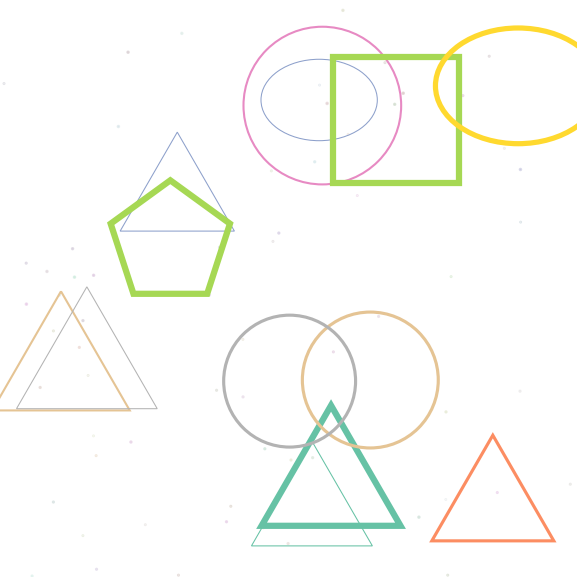[{"shape": "triangle", "thickness": 0.5, "radius": 0.6, "center": [0.54, 0.114]}, {"shape": "triangle", "thickness": 3, "radius": 0.69, "center": [0.573, 0.158]}, {"shape": "triangle", "thickness": 1.5, "radius": 0.61, "center": [0.853, 0.124]}, {"shape": "oval", "thickness": 0.5, "radius": 0.5, "center": [0.553, 0.826]}, {"shape": "triangle", "thickness": 0.5, "radius": 0.57, "center": [0.307, 0.656]}, {"shape": "circle", "thickness": 1, "radius": 0.68, "center": [0.558, 0.816]}, {"shape": "square", "thickness": 3, "radius": 0.54, "center": [0.686, 0.791]}, {"shape": "pentagon", "thickness": 3, "radius": 0.54, "center": [0.295, 0.578]}, {"shape": "oval", "thickness": 2.5, "radius": 0.72, "center": [0.897, 0.85]}, {"shape": "circle", "thickness": 1.5, "radius": 0.59, "center": [0.641, 0.341]}, {"shape": "triangle", "thickness": 1, "radius": 0.69, "center": [0.106, 0.357]}, {"shape": "circle", "thickness": 1.5, "radius": 0.57, "center": [0.502, 0.339]}, {"shape": "triangle", "thickness": 0.5, "radius": 0.7, "center": [0.15, 0.362]}]